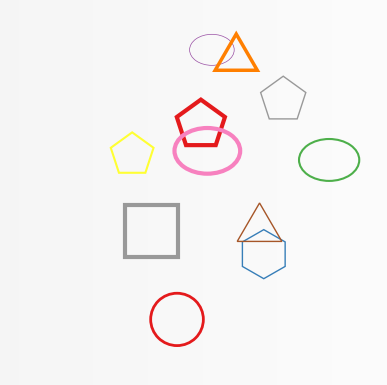[{"shape": "circle", "thickness": 2, "radius": 0.34, "center": [0.457, 0.17]}, {"shape": "pentagon", "thickness": 3, "radius": 0.33, "center": [0.518, 0.676]}, {"shape": "hexagon", "thickness": 1, "radius": 0.32, "center": [0.681, 0.34]}, {"shape": "oval", "thickness": 1.5, "radius": 0.39, "center": [0.849, 0.585]}, {"shape": "oval", "thickness": 0.5, "radius": 0.29, "center": [0.547, 0.871]}, {"shape": "triangle", "thickness": 2.5, "radius": 0.31, "center": [0.61, 0.849]}, {"shape": "pentagon", "thickness": 1.5, "radius": 0.29, "center": [0.341, 0.598]}, {"shape": "triangle", "thickness": 1, "radius": 0.33, "center": [0.67, 0.406]}, {"shape": "oval", "thickness": 3, "radius": 0.42, "center": [0.535, 0.608]}, {"shape": "square", "thickness": 3, "radius": 0.34, "center": [0.391, 0.4]}, {"shape": "pentagon", "thickness": 1, "radius": 0.31, "center": [0.731, 0.741]}]